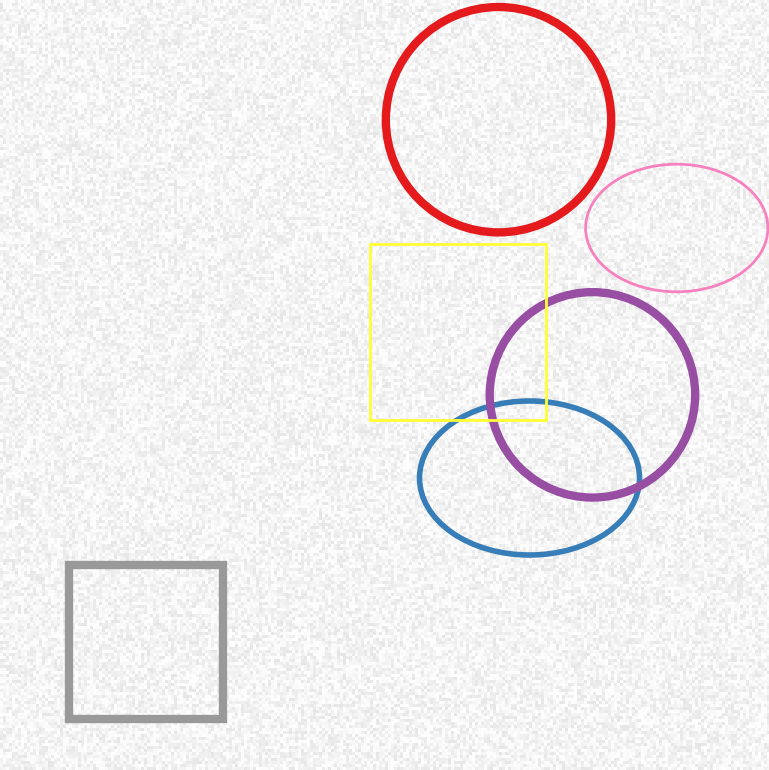[{"shape": "circle", "thickness": 3, "radius": 0.73, "center": [0.647, 0.845]}, {"shape": "oval", "thickness": 2, "radius": 0.71, "center": [0.688, 0.379]}, {"shape": "circle", "thickness": 3, "radius": 0.67, "center": [0.769, 0.487]}, {"shape": "square", "thickness": 1, "radius": 0.57, "center": [0.594, 0.569]}, {"shape": "oval", "thickness": 1, "radius": 0.59, "center": [0.879, 0.704]}, {"shape": "square", "thickness": 3, "radius": 0.5, "center": [0.19, 0.166]}]